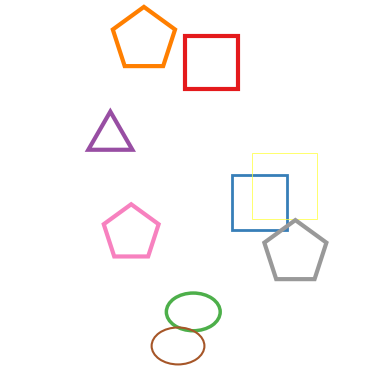[{"shape": "square", "thickness": 3, "radius": 0.34, "center": [0.55, 0.838]}, {"shape": "square", "thickness": 2, "radius": 0.35, "center": [0.675, 0.474]}, {"shape": "oval", "thickness": 2.5, "radius": 0.35, "center": [0.502, 0.19]}, {"shape": "triangle", "thickness": 3, "radius": 0.33, "center": [0.287, 0.644]}, {"shape": "pentagon", "thickness": 3, "radius": 0.43, "center": [0.374, 0.897]}, {"shape": "square", "thickness": 0.5, "radius": 0.43, "center": [0.739, 0.518]}, {"shape": "oval", "thickness": 1.5, "radius": 0.34, "center": [0.462, 0.101]}, {"shape": "pentagon", "thickness": 3, "radius": 0.37, "center": [0.341, 0.394]}, {"shape": "pentagon", "thickness": 3, "radius": 0.42, "center": [0.767, 0.344]}]